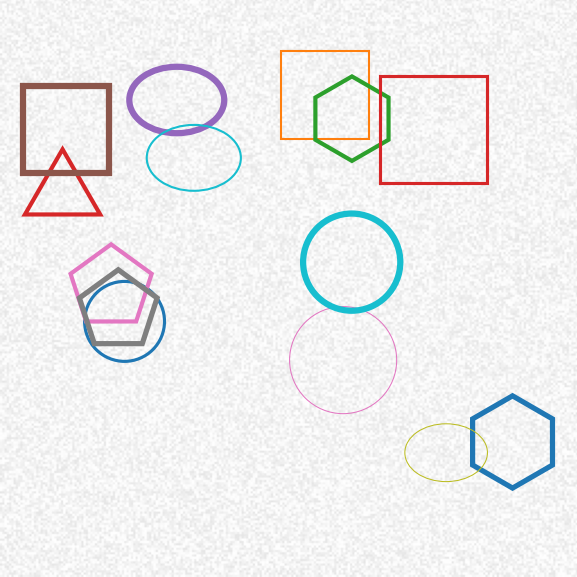[{"shape": "hexagon", "thickness": 2.5, "radius": 0.4, "center": [0.888, 0.234]}, {"shape": "circle", "thickness": 1.5, "radius": 0.35, "center": [0.216, 0.443]}, {"shape": "square", "thickness": 1, "radius": 0.38, "center": [0.562, 0.835]}, {"shape": "hexagon", "thickness": 2, "radius": 0.37, "center": [0.609, 0.794]}, {"shape": "square", "thickness": 1.5, "radius": 0.46, "center": [0.751, 0.775]}, {"shape": "triangle", "thickness": 2, "radius": 0.38, "center": [0.108, 0.665]}, {"shape": "oval", "thickness": 3, "radius": 0.41, "center": [0.306, 0.826]}, {"shape": "square", "thickness": 3, "radius": 0.37, "center": [0.115, 0.775]}, {"shape": "circle", "thickness": 0.5, "radius": 0.46, "center": [0.594, 0.376]}, {"shape": "pentagon", "thickness": 2, "radius": 0.37, "center": [0.192, 0.502]}, {"shape": "pentagon", "thickness": 2.5, "radius": 0.35, "center": [0.205, 0.461]}, {"shape": "oval", "thickness": 0.5, "radius": 0.36, "center": [0.773, 0.215]}, {"shape": "circle", "thickness": 3, "radius": 0.42, "center": [0.609, 0.545]}, {"shape": "oval", "thickness": 1, "radius": 0.41, "center": [0.336, 0.726]}]